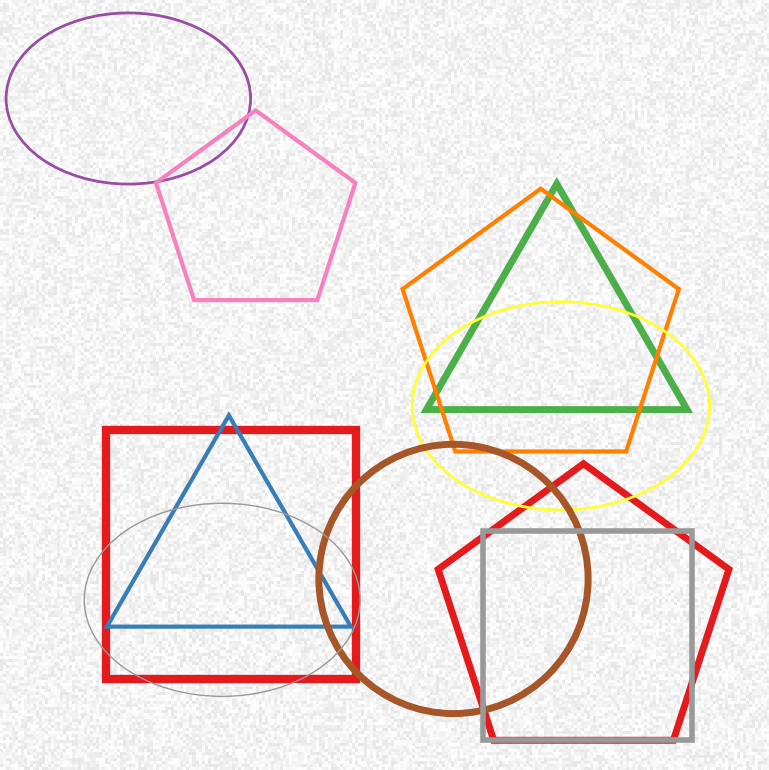[{"shape": "square", "thickness": 3, "radius": 0.81, "center": [0.3, 0.28]}, {"shape": "pentagon", "thickness": 2.5, "radius": 0.99, "center": [0.758, 0.199]}, {"shape": "triangle", "thickness": 1.5, "radius": 0.91, "center": [0.297, 0.278]}, {"shape": "triangle", "thickness": 2.5, "radius": 0.98, "center": [0.723, 0.566]}, {"shape": "oval", "thickness": 1, "radius": 0.79, "center": [0.167, 0.872]}, {"shape": "pentagon", "thickness": 1.5, "radius": 0.94, "center": [0.702, 0.566]}, {"shape": "oval", "thickness": 1, "radius": 0.97, "center": [0.728, 0.473]}, {"shape": "circle", "thickness": 2.5, "radius": 0.87, "center": [0.589, 0.248]}, {"shape": "pentagon", "thickness": 1.5, "radius": 0.68, "center": [0.332, 0.72]}, {"shape": "oval", "thickness": 0.5, "radius": 0.9, "center": [0.289, 0.221]}, {"shape": "square", "thickness": 2, "radius": 0.68, "center": [0.763, 0.175]}]